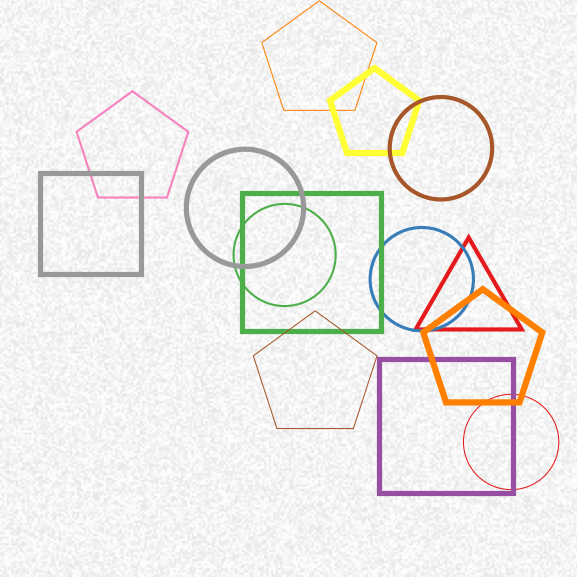[{"shape": "triangle", "thickness": 2, "radius": 0.53, "center": [0.812, 0.482]}, {"shape": "circle", "thickness": 0.5, "radius": 0.41, "center": [0.885, 0.234]}, {"shape": "circle", "thickness": 1.5, "radius": 0.45, "center": [0.73, 0.516]}, {"shape": "circle", "thickness": 1, "radius": 0.44, "center": [0.493, 0.558]}, {"shape": "square", "thickness": 2.5, "radius": 0.6, "center": [0.54, 0.545]}, {"shape": "square", "thickness": 2.5, "radius": 0.58, "center": [0.772, 0.261]}, {"shape": "pentagon", "thickness": 3, "radius": 0.54, "center": [0.836, 0.39]}, {"shape": "pentagon", "thickness": 0.5, "radius": 0.52, "center": [0.553, 0.893]}, {"shape": "pentagon", "thickness": 3, "radius": 0.41, "center": [0.649, 0.8]}, {"shape": "circle", "thickness": 2, "radius": 0.44, "center": [0.764, 0.742]}, {"shape": "pentagon", "thickness": 0.5, "radius": 0.56, "center": [0.546, 0.348]}, {"shape": "pentagon", "thickness": 1, "radius": 0.51, "center": [0.229, 0.739]}, {"shape": "square", "thickness": 2.5, "radius": 0.44, "center": [0.157, 0.612]}, {"shape": "circle", "thickness": 2.5, "radius": 0.51, "center": [0.424, 0.639]}]